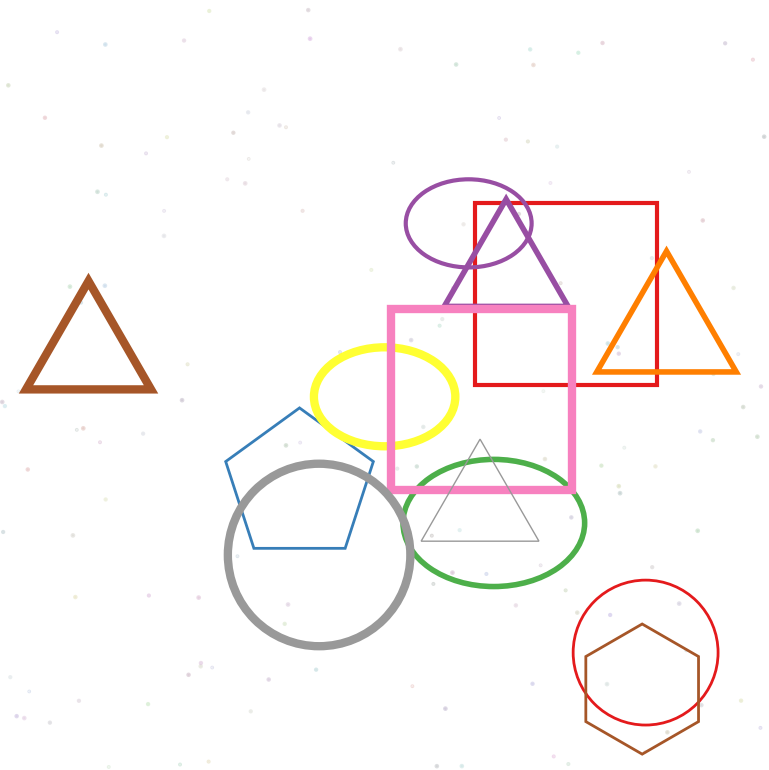[{"shape": "circle", "thickness": 1, "radius": 0.47, "center": [0.838, 0.152]}, {"shape": "square", "thickness": 1.5, "radius": 0.59, "center": [0.735, 0.618]}, {"shape": "pentagon", "thickness": 1, "radius": 0.5, "center": [0.389, 0.369]}, {"shape": "oval", "thickness": 2, "radius": 0.59, "center": [0.641, 0.321]}, {"shape": "oval", "thickness": 1.5, "radius": 0.41, "center": [0.609, 0.71]}, {"shape": "triangle", "thickness": 2, "radius": 0.46, "center": [0.657, 0.648]}, {"shape": "triangle", "thickness": 2, "radius": 0.52, "center": [0.866, 0.569]}, {"shape": "oval", "thickness": 3, "radius": 0.46, "center": [0.5, 0.485]}, {"shape": "hexagon", "thickness": 1, "radius": 0.42, "center": [0.834, 0.105]}, {"shape": "triangle", "thickness": 3, "radius": 0.47, "center": [0.115, 0.541]}, {"shape": "square", "thickness": 3, "radius": 0.59, "center": [0.626, 0.481]}, {"shape": "triangle", "thickness": 0.5, "radius": 0.44, "center": [0.623, 0.341]}, {"shape": "circle", "thickness": 3, "radius": 0.59, "center": [0.414, 0.279]}]